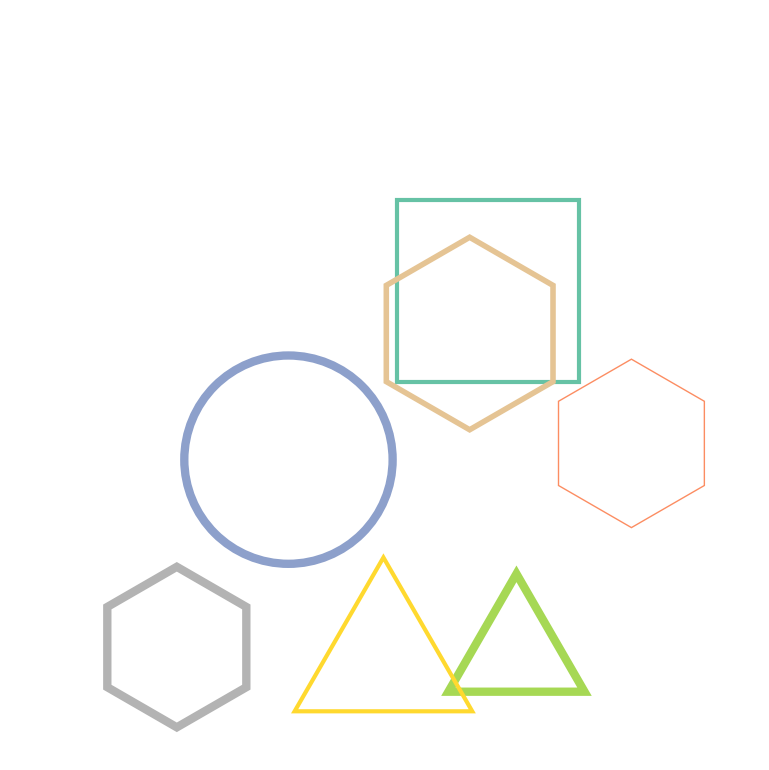[{"shape": "square", "thickness": 1.5, "radius": 0.59, "center": [0.634, 0.622]}, {"shape": "hexagon", "thickness": 0.5, "radius": 0.55, "center": [0.82, 0.424]}, {"shape": "circle", "thickness": 3, "radius": 0.68, "center": [0.375, 0.403]}, {"shape": "triangle", "thickness": 3, "radius": 0.51, "center": [0.671, 0.153]}, {"shape": "triangle", "thickness": 1.5, "radius": 0.67, "center": [0.498, 0.143]}, {"shape": "hexagon", "thickness": 2, "radius": 0.62, "center": [0.61, 0.567]}, {"shape": "hexagon", "thickness": 3, "radius": 0.52, "center": [0.23, 0.16]}]